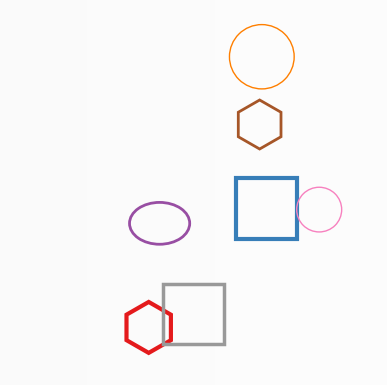[{"shape": "hexagon", "thickness": 3, "radius": 0.33, "center": [0.384, 0.15]}, {"shape": "square", "thickness": 3, "radius": 0.39, "center": [0.688, 0.458]}, {"shape": "oval", "thickness": 2, "radius": 0.39, "center": [0.412, 0.42]}, {"shape": "circle", "thickness": 1, "radius": 0.42, "center": [0.676, 0.853]}, {"shape": "hexagon", "thickness": 2, "radius": 0.32, "center": [0.67, 0.677]}, {"shape": "circle", "thickness": 1, "radius": 0.29, "center": [0.824, 0.456]}, {"shape": "square", "thickness": 2.5, "radius": 0.39, "center": [0.5, 0.184]}]